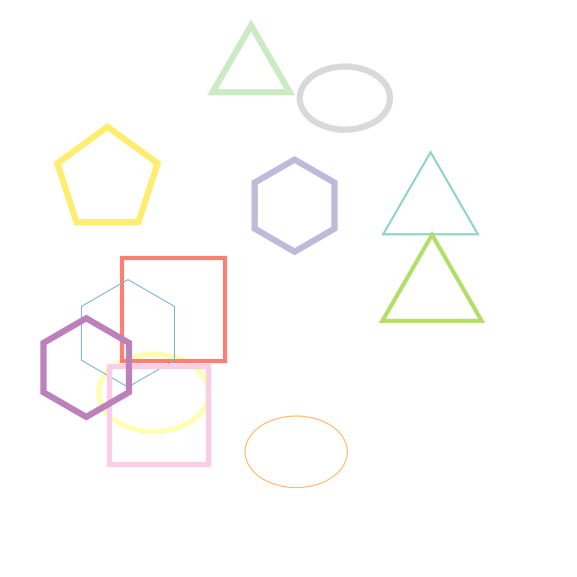[{"shape": "triangle", "thickness": 1, "radius": 0.47, "center": [0.746, 0.641]}, {"shape": "oval", "thickness": 2.5, "radius": 0.48, "center": [0.266, 0.319]}, {"shape": "hexagon", "thickness": 3, "radius": 0.4, "center": [0.51, 0.643]}, {"shape": "square", "thickness": 2, "radius": 0.45, "center": [0.301, 0.464]}, {"shape": "hexagon", "thickness": 0.5, "radius": 0.47, "center": [0.222, 0.422]}, {"shape": "oval", "thickness": 0.5, "radius": 0.44, "center": [0.513, 0.217]}, {"shape": "triangle", "thickness": 2, "radius": 0.5, "center": [0.748, 0.493]}, {"shape": "square", "thickness": 2.5, "radius": 0.43, "center": [0.274, 0.281]}, {"shape": "oval", "thickness": 3, "radius": 0.39, "center": [0.597, 0.829]}, {"shape": "hexagon", "thickness": 3, "radius": 0.43, "center": [0.149, 0.363]}, {"shape": "triangle", "thickness": 3, "radius": 0.39, "center": [0.435, 0.878]}, {"shape": "pentagon", "thickness": 3, "radius": 0.46, "center": [0.186, 0.688]}]